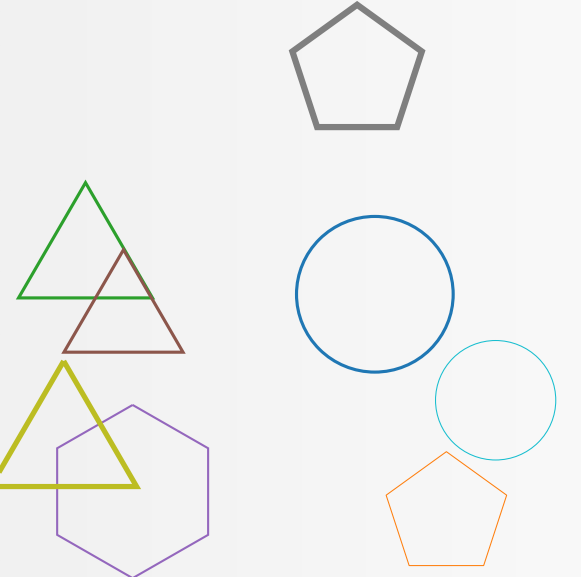[{"shape": "circle", "thickness": 1.5, "radius": 0.67, "center": [0.645, 0.49]}, {"shape": "pentagon", "thickness": 0.5, "radius": 0.55, "center": [0.768, 0.108]}, {"shape": "triangle", "thickness": 1.5, "radius": 0.67, "center": [0.147, 0.55]}, {"shape": "hexagon", "thickness": 1, "radius": 0.75, "center": [0.228, 0.148]}, {"shape": "triangle", "thickness": 1.5, "radius": 0.59, "center": [0.212, 0.448]}, {"shape": "pentagon", "thickness": 3, "radius": 0.59, "center": [0.614, 0.874]}, {"shape": "triangle", "thickness": 2.5, "radius": 0.72, "center": [0.11, 0.229]}, {"shape": "circle", "thickness": 0.5, "radius": 0.52, "center": [0.853, 0.306]}]